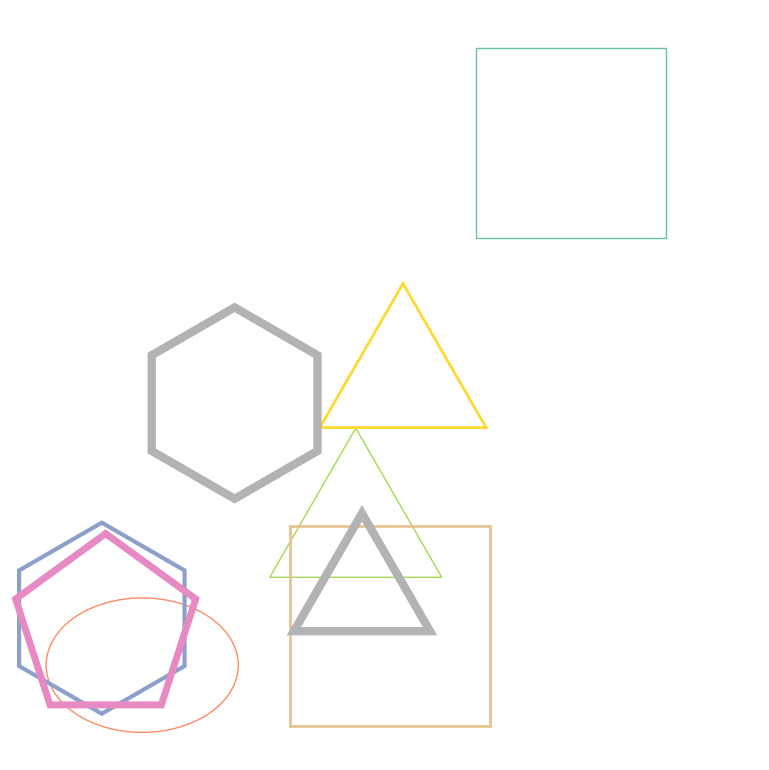[{"shape": "square", "thickness": 0.5, "radius": 0.62, "center": [0.741, 0.814]}, {"shape": "oval", "thickness": 0.5, "radius": 0.62, "center": [0.185, 0.136]}, {"shape": "hexagon", "thickness": 1.5, "radius": 0.62, "center": [0.132, 0.197]}, {"shape": "pentagon", "thickness": 2.5, "radius": 0.61, "center": [0.137, 0.184]}, {"shape": "triangle", "thickness": 0.5, "radius": 0.65, "center": [0.462, 0.315]}, {"shape": "triangle", "thickness": 1, "radius": 0.62, "center": [0.523, 0.507]}, {"shape": "square", "thickness": 1, "radius": 0.65, "center": [0.506, 0.188]}, {"shape": "triangle", "thickness": 3, "radius": 0.51, "center": [0.47, 0.231]}, {"shape": "hexagon", "thickness": 3, "radius": 0.62, "center": [0.305, 0.477]}]